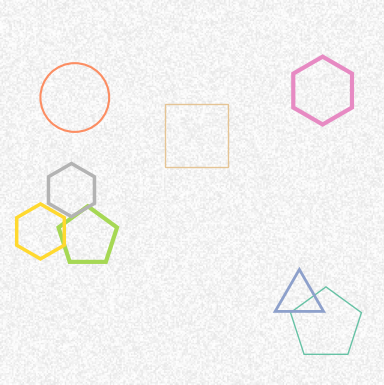[{"shape": "pentagon", "thickness": 1, "radius": 0.48, "center": [0.847, 0.158]}, {"shape": "circle", "thickness": 1.5, "radius": 0.45, "center": [0.194, 0.747]}, {"shape": "triangle", "thickness": 2, "radius": 0.36, "center": [0.778, 0.227]}, {"shape": "hexagon", "thickness": 3, "radius": 0.44, "center": [0.838, 0.765]}, {"shape": "pentagon", "thickness": 3, "radius": 0.4, "center": [0.228, 0.384]}, {"shape": "hexagon", "thickness": 2.5, "radius": 0.36, "center": [0.105, 0.399]}, {"shape": "square", "thickness": 1, "radius": 0.41, "center": [0.511, 0.647]}, {"shape": "hexagon", "thickness": 2.5, "radius": 0.34, "center": [0.186, 0.506]}]